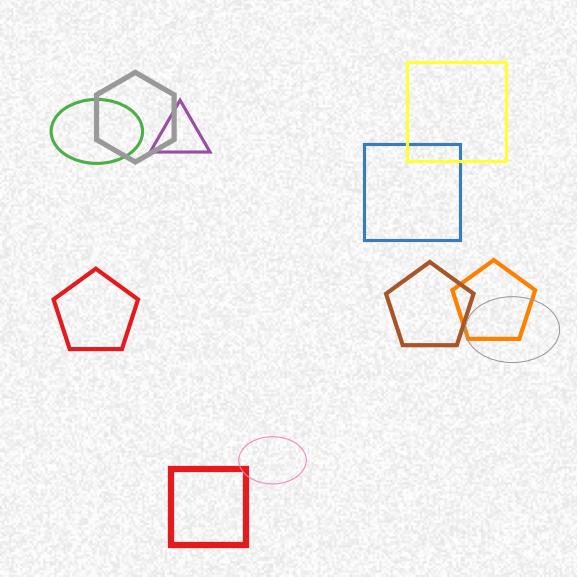[{"shape": "pentagon", "thickness": 2, "radius": 0.38, "center": [0.166, 0.457]}, {"shape": "square", "thickness": 3, "radius": 0.33, "center": [0.361, 0.121]}, {"shape": "square", "thickness": 1.5, "radius": 0.42, "center": [0.713, 0.667]}, {"shape": "oval", "thickness": 1.5, "radius": 0.4, "center": [0.168, 0.772]}, {"shape": "triangle", "thickness": 1.5, "radius": 0.3, "center": [0.312, 0.766]}, {"shape": "pentagon", "thickness": 2, "radius": 0.38, "center": [0.855, 0.473]}, {"shape": "square", "thickness": 1.5, "radius": 0.43, "center": [0.791, 0.806]}, {"shape": "pentagon", "thickness": 2, "radius": 0.4, "center": [0.744, 0.466]}, {"shape": "oval", "thickness": 0.5, "radius": 0.29, "center": [0.472, 0.202]}, {"shape": "oval", "thickness": 0.5, "radius": 0.41, "center": [0.887, 0.428]}, {"shape": "hexagon", "thickness": 2.5, "radius": 0.39, "center": [0.234, 0.796]}]